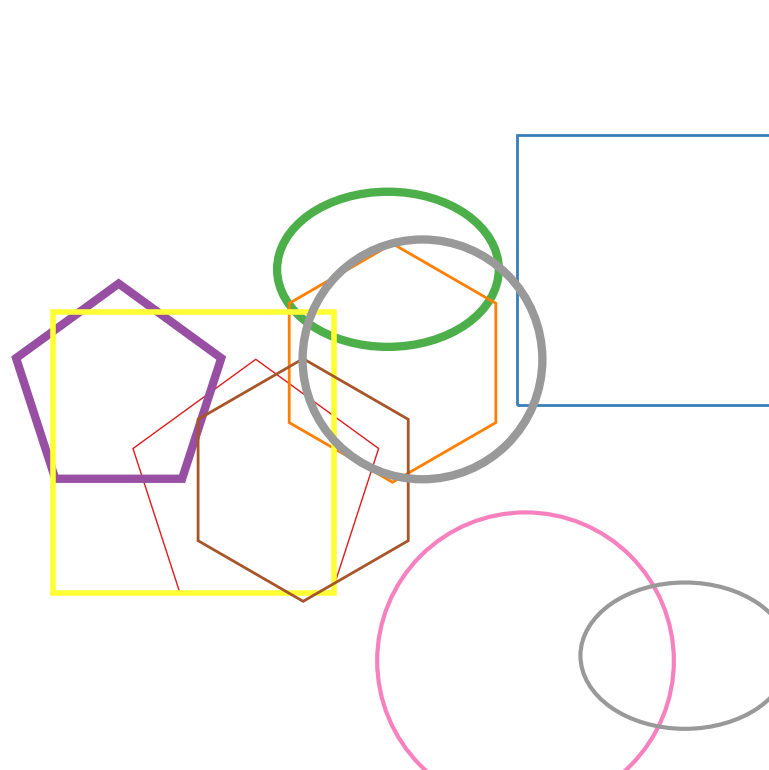[{"shape": "pentagon", "thickness": 0.5, "radius": 0.84, "center": [0.332, 0.366]}, {"shape": "square", "thickness": 1, "radius": 0.88, "center": [0.847, 0.65]}, {"shape": "oval", "thickness": 3, "radius": 0.72, "center": [0.504, 0.65]}, {"shape": "pentagon", "thickness": 3, "radius": 0.7, "center": [0.154, 0.492]}, {"shape": "hexagon", "thickness": 1, "radius": 0.77, "center": [0.51, 0.529]}, {"shape": "square", "thickness": 2, "radius": 0.91, "center": [0.251, 0.412]}, {"shape": "hexagon", "thickness": 1, "radius": 0.79, "center": [0.394, 0.377]}, {"shape": "circle", "thickness": 1.5, "radius": 0.96, "center": [0.682, 0.142]}, {"shape": "oval", "thickness": 1.5, "radius": 0.68, "center": [0.89, 0.148]}, {"shape": "circle", "thickness": 3, "radius": 0.78, "center": [0.549, 0.533]}]